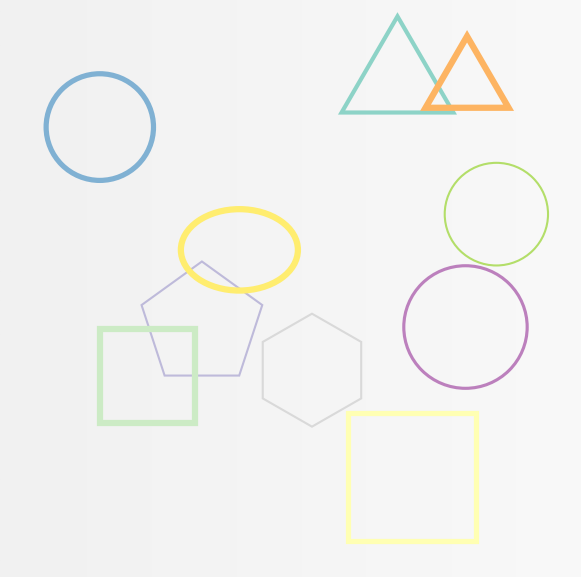[{"shape": "triangle", "thickness": 2, "radius": 0.56, "center": [0.684, 0.86]}, {"shape": "square", "thickness": 2.5, "radius": 0.55, "center": [0.709, 0.173]}, {"shape": "pentagon", "thickness": 1, "radius": 0.55, "center": [0.347, 0.437]}, {"shape": "circle", "thickness": 2.5, "radius": 0.46, "center": [0.172, 0.779]}, {"shape": "triangle", "thickness": 3, "radius": 0.41, "center": [0.804, 0.854]}, {"shape": "circle", "thickness": 1, "radius": 0.44, "center": [0.854, 0.628]}, {"shape": "hexagon", "thickness": 1, "radius": 0.49, "center": [0.537, 0.358]}, {"shape": "circle", "thickness": 1.5, "radius": 0.53, "center": [0.801, 0.433]}, {"shape": "square", "thickness": 3, "radius": 0.41, "center": [0.253, 0.348]}, {"shape": "oval", "thickness": 3, "radius": 0.5, "center": [0.412, 0.566]}]